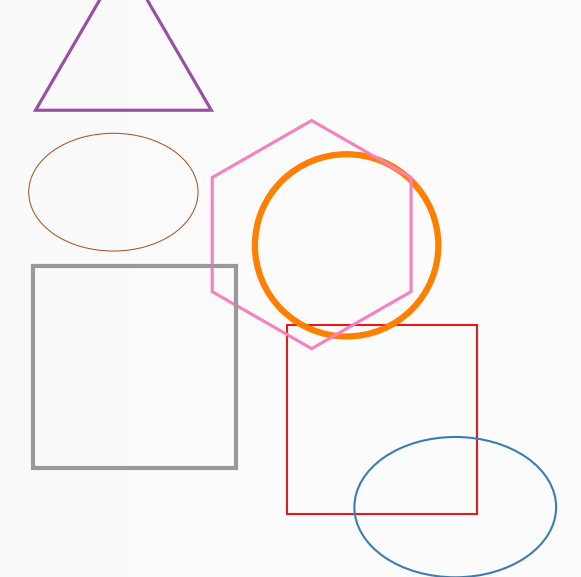[{"shape": "square", "thickness": 1, "radius": 0.82, "center": [0.658, 0.273]}, {"shape": "oval", "thickness": 1, "radius": 0.87, "center": [0.783, 0.121]}, {"shape": "triangle", "thickness": 1.5, "radius": 0.87, "center": [0.212, 0.896]}, {"shape": "circle", "thickness": 3, "radius": 0.79, "center": [0.596, 0.574]}, {"shape": "oval", "thickness": 0.5, "radius": 0.73, "center": [0.195, 0.666]}, {"shape": "hexagon", "thickness": 1.5, "radius": 0.99, "center": [0.536, 0.593]}, {"shape": "square", "thickness": 2, "radius": 0.87, "center": [0.232, 0.364]}]